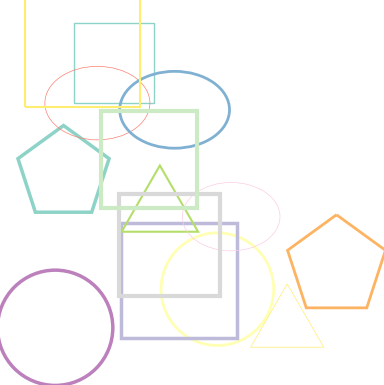[{"shape": "pentagon", "thickness": 2.5, "radius": 0.62, "center": [0.165, 0.55]}, {"shape": "square", "thickness": 1, "radius": 0.52, "center": [0.296, 0.836]}, {"shape": "circle", "thickness": 2, "radius": 0.73, "center": [0.565, 0.249]}, {"shape": "square", "thickness": 2.5, "radius": 0.75, "center": [0.465, 0.271]}, {"shape": "oval", "thickness": 0.5, "radius": 0.68, "center": [0.253, 0.732]}, {"shape": "oval", "thickness": 2, "radius": 0.71, "center": [0.454, 0.715]}, {"shape": "pentagon", "thickness": 2, "radius": 0.67, "center": [0.874, 0.309]}, {"shape": "triangle", "thickness": 1.5, "radius": 0.57, "center": [0.415, 0.455]}, {"shape": "oval", "thickness": 0.5, "radius": 0.63, "center": [0.6, 0.437]}, {"shape": "square", "thickness": 3, "radius": 0.66, "center": [0.44, 0.364]}, {"shape": "circle", "thickness": 2.5, "radius": 0.75, "center": [0.143, 0.149]}, {"shape": "square", "thickness": 3, "radius": 0.63, "center": [0.387, 0.586]}, {"shape": "square", "thickness": 1.5, "radius": 0.75, "center": [0.214, 0.871]}, {"shape": "triangle", "thickness": 0.5, "radius": 0.55, "center": [0.746, 0.153]}]